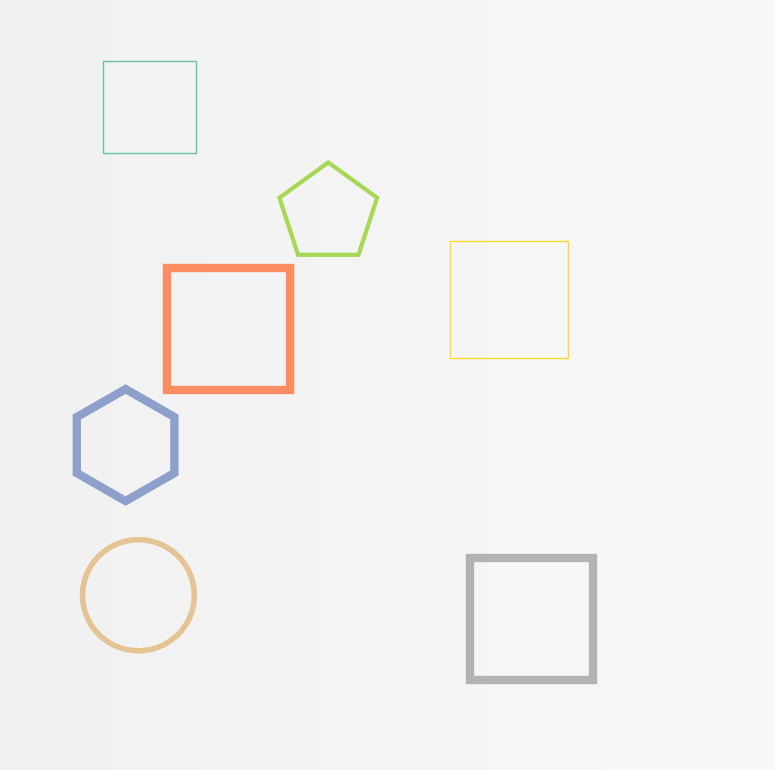[{"shape": "square", "thickness": 0.5, "radius": 0.3, "center": [0.193, 0.861]}, {"shape": "square", "thickness": 3, "radius": 0.4, "center": [0.295, 0.573]}, {"shape": "hexagon", "thickness": 3, "radius": 0.36, "center": [0.162, 0.422]}, {"shape": "pentagon", "thickness": 1.5, "radius": 0.33, "center": [0.424, 0.723]}, {"shape": "square", "thickness": 0.5, "radius": 0.38, "center": [0.657, 0.611]}, {"shape": "circle", "thickness": 2, "radius": 0.36, "center": [0.179, 0.227]}, {"shape": "square", "thickness": 3, "radius": 0.4, "center": [0.686, 0.196]}]